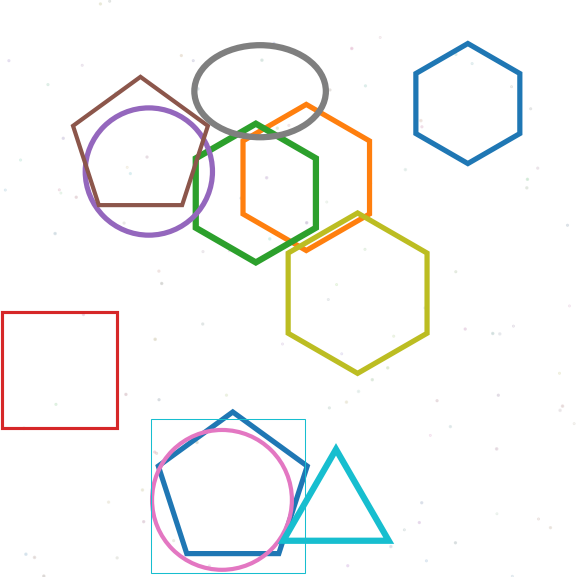[{"shape": "hexagon", "thickness": 2.5, "radius": 0.52, "center": [0.81, 0.82]}, {"shape": "pentagon", "thickness": 2.5, "radius": 0.68, "center": [0.403, 0.15]}, {"shape": "hexagon", "thickness": 2.5, "radius": 0.63, "center": [0.53, 0.692]}, {"shape": "hexagon", "thickness": 3, "radius": 0.6, "center": [0.443, 0.665]}, {"shape": "square", "thickness": 1.5, "radius": 0.5, "center": [0.103, 0.358]}, {"shape": "circle", "thickness": 2.5, "radius": 0.55, "center": [0.258, 0.702]}, {"shape": "pentagon", "thickness": 2, "radius": 0.61, "center": [0.243, 0.743]}, {"shape": "circle", "thickness": 2, "radius": 0.61, "center": [0.384, 0.134]}, {"shape": "oval", "thickness": 3, "radius": 0.57, "center": [0.45, 0.841]}, {"shape": "hexagon", "thickness": 2.5, "radius": 0.69, "center": [0.619, 0.491]}, {"shape": "square", "thickness": 0.5, "radius": 0.67, "center": [0.394, 0.14]}, {"shape": "triangle", "thickness": 3, "radius": 0.53, "center": [0.582, 0.116]}]